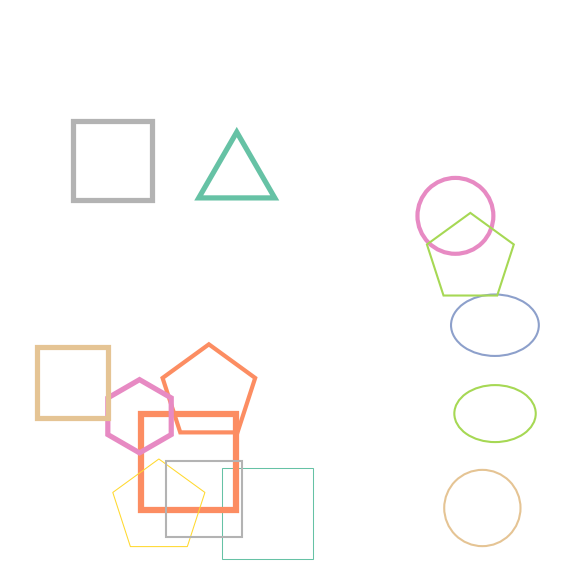[{"shape": "square", "thickness": 0.5, "radius": 0.39, "center": [0.463, 0.11]}, {"shape": "triangle", "thickness": 2.5, "radius": 0.38, "center": [0.41, 0.694]}, {"shape": "square", "thickness": 3, "radius": 0.41, "center": [0.326, 0.199]}, {"shape": "pentagon", "thickness": 2, "radius": 0.42, "center": [0.362, 0.319]}, {"shape": "oval", "thickness": 1, "radius": 0.38, "center": [0.857, 0.436]}, {"shape": "hexagon", "thickness": 2.5, "radius": 0.32, "center": [0.242, 0.278]}, {"shape": "circle", "thickness": 2, "radius": 0.33, "center": [0.789, 0.625]}, {"shape": "pentagon", "thickness": 1, "radius": 0.4, "center": [0.814, 0.551]}, {"shape": "oval", "thickness": 1, "radius": 0.35, "center": [0.857, 0.283]}, {"shape": "pentagon", "thickness": 0.5, "radius": 0.42, "center": [0.275, 0.12]}, {"shape": "square", "thickness": 2.5, "radius": 0.31, "center": [0.126, 0.337]}, {"shape": "circle", "thickness": 1, "radius": 0.33, "center": [0.835, 0.119]}, {"shape": "square", "thickness": 2.5, "radius": 0.34, "center": [0.195, 0.721]}, {"shape": "square", "thickness": 1, "radius": 0.33, "center": [0.353, 0.134]}]